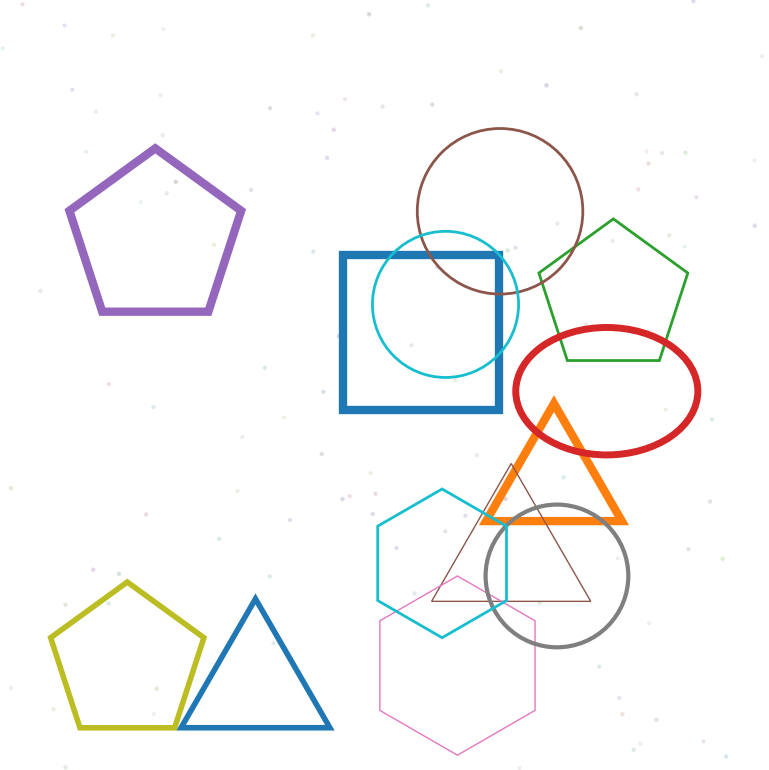[{"shape": "square", "thickness": 3, "radius": 0.51, "center": [0.547, 0.568]}, {"shape": "triangle", "thickness": 2, "radius": 0.56, "center": [0.332, 0.111]}, {"shape": "triangle", "thickness": 3, "radius": 0.51, "center": [0.719, 0.374]}, {"shape": "pentagon", "thickness": 1, "radius": 0.51, "center": [0.797, 0.614]}, {"shape": "oval", "thickness": 2.5, "radius": 0.59, "center": [0.788, 0.492]}, {"shape": "pentagon", "thickness": 3, "radius": 0.59, "center": [0.202, 0.69]}, {"shape": "triangle", "thickness": 0.5, "radius": 0.6, "center": [0.664, 0.279]}, {"shape": "circle", "thickness": 1, "radius": 0.54, "center": [0.649, 0.726]}, {"shape": "hexagon", "thickness": 0.5, "radius": 0.58, "center": [0.594, 0.136]}, {"shape": "circle", "thickness": 1.5, "radius": 0.46, "center": [0.723, 0.252]}, {"shape": "pentagon", "thickness": 2, "radius": 0.52, "center": [0.165, 0.139]}, {"shape": "circle", "thickness": 1, "radius": 0.47, "center": [0.579, 0.605]}, {"shape": "hexagon", "thickness": 1, "radius": 0.48, "center": [0.574, 0.268]}]